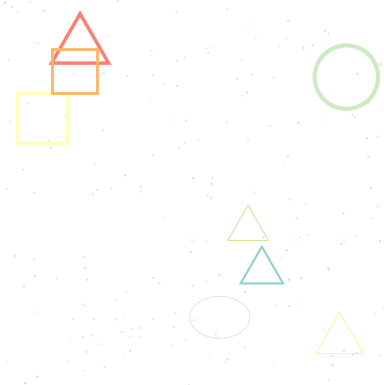[{"shape": "triangle", "thickness": 1.5, "radius": 0.32, "center": [0.68, 0.296]}, {"shape": "square", "thickness": 2, "radius": 0.33, "center": [0.109, 0.693]}, {"shape": "triangle", "thickness": 2.5, "radius": 0.43, "center": [0.208, 0.879]}, {"shape": "square", "thickness": 2, "radius": 0.29, "center": [0.194, 0.816]}, {"shape": "triangle", "thickness": 0.5, "radius": 0.3, "center": [0.644, 0.406]}, {"shape": "oval", "thickness": 0.5, "radius": 0.39, "center": [0.571, 0.176]}, {"shape": "circle", "thickness": 3, "radius": 0.41, "center": [0.9, 0.8]}, {"shape": "triangle", "thickness": 0.5, "radius": 0.36, "center": [0.882, 0.118]}]